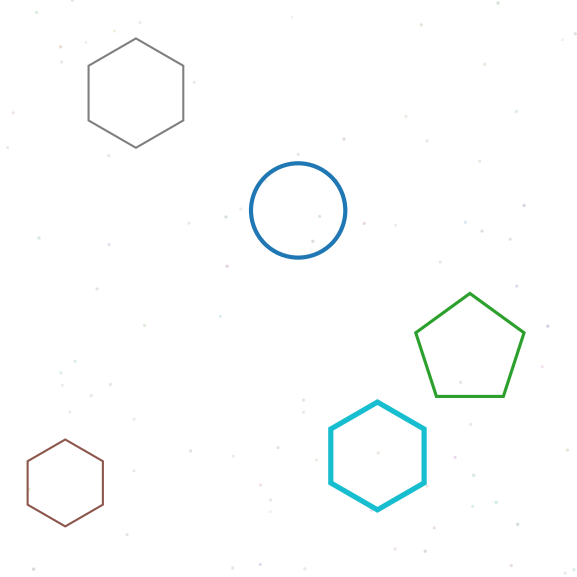[{"shape": "circle", "thickness": 2, "radius": 0.41, "center": [0.516, 0.635]}, {"shape": "pentagon", "thickness": 1.5, "radius": 0.49, "center": [0.814, 0.392]}, {"shape": "hexagon", "thickness": 1, "radius": 0.38, "center": [0.113, 0.163]}, {"shape": "hexagon", "thickness": 1, "radius": 0.47, "center": [0.235, 0.838]}, {"shape": "hexagon", "thickness": 2.5, "radius": 0.47, "center": [0.654, 0.21]}]